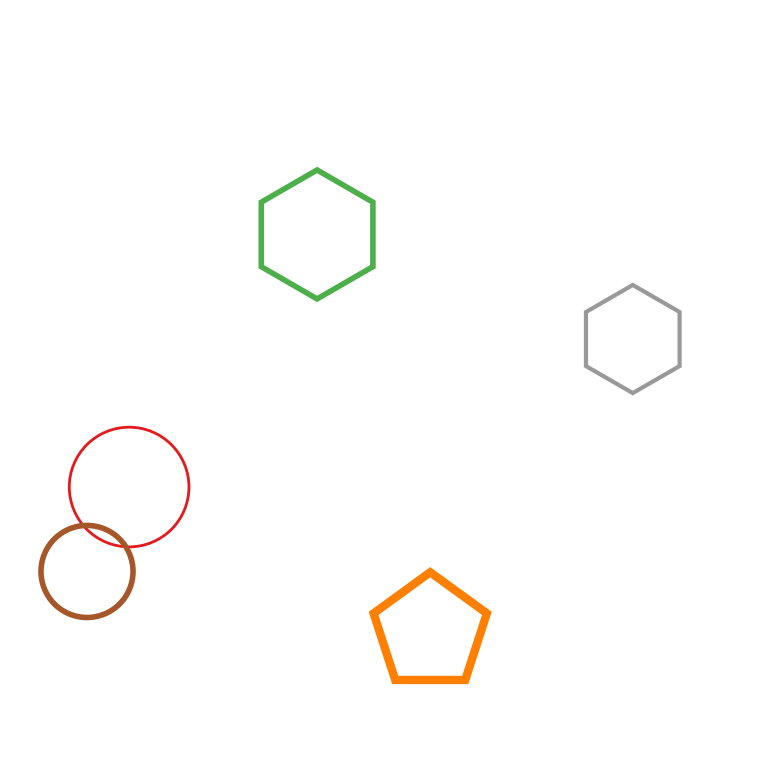[{"shape": "circle", "thickness": 1, "radius": 0.39, "center": [0.168, 0.367]}, {"shape": "hexagon", "thickness": 2, "radius": 0.42, "center": [0.412, 0.696]}, {"shape": "pentagon", "thickness": 3, "radius": 0.39, "center": [0.559, 0.18]}, {"shape": "circle", "thickness": 2, "radius": 0.3, "center": [0.113, 0.258]}, {"shape": "hexagon", "thickness": 1.5, "radius": 0.35, "center": [0.822, 0.56]}]